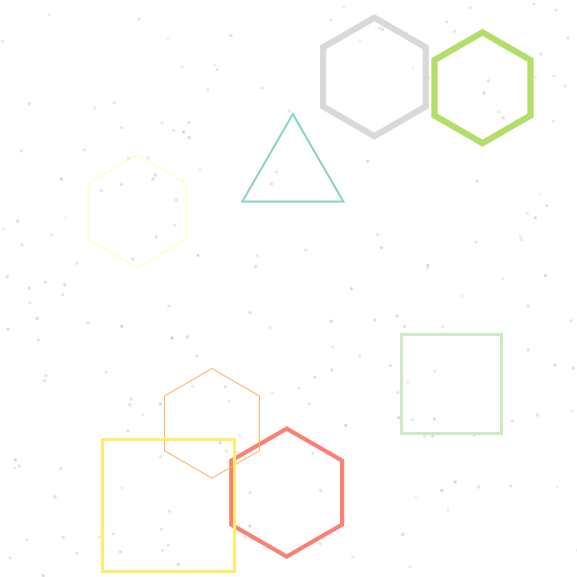[{"shape": "triangle", "thickness": 1, "radius": 0.51, "center": [0.507, 0.701]}, {"shape": "hexagon", "thickness": 0.5, "radius": 0.49, "center": [0.237, 0.633]}, {"shape": "hexagon", "thickness": 2, "radius": 0.55, "center": [0.496, 0.146]}, {"shape": "hexagon", "thickness": 0.5, "radius": 0.47, "center": [0.367, 0.266]}, {"shape": "hexagon", "thickness": 3, "radius": 0.48, "center": [0.835, 0.847]}, {"shape": "hexagon", "thickness": 3, "radius": 0.51, "center": [0.648, 0.866]}, {"shape": "square", "thickness": 1.5, "radius": 0.43, "center": [0.781, 0.335]}, {"shape": "square", "thickness": 1.5, "radius": 0.57, "center": [0.291, 0.124]}]